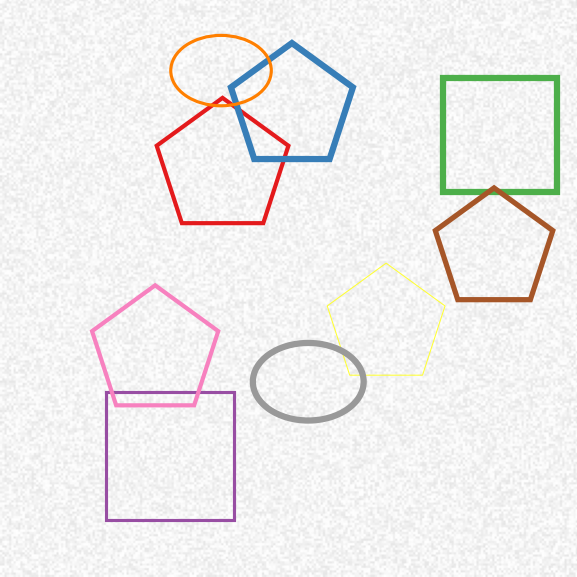[{"shape": "pentagon", "thickness": 2, "radius": 0.6, "center": [0.385, 0.71]}, {"shape": "pentagon", "thickness": 3, "radius": 0.56, "center": [0.505, 0.814]}, {"shape": "square", "thickness": 3, "radius": 0.49, "center": [0.866, 0.766]}, {"shape": "square", "thickness": 1.5, "radius": 0.55, "center": [0.294, 0.21]}, {"shape": "oval", "thickness": 1.5, "radius": 0.44, "center": [0.383, 0.877]}, {"shape": "pentagon", "thickness": 0.5, "radius": 0.54, "center": [0.669, 0.436]}, {"shape": "pentagon", "thickness": 2.5, "radius": 0.53, "center": [0.856, 0.567]}, {"shape": "pentagon", "thickness": 2, "radius": 0.57, "center": [0.269, 0.39]}, {"shape": "oval", "thickness": 3, "radius": 0.48, "center": [0.534, 0.338]}]